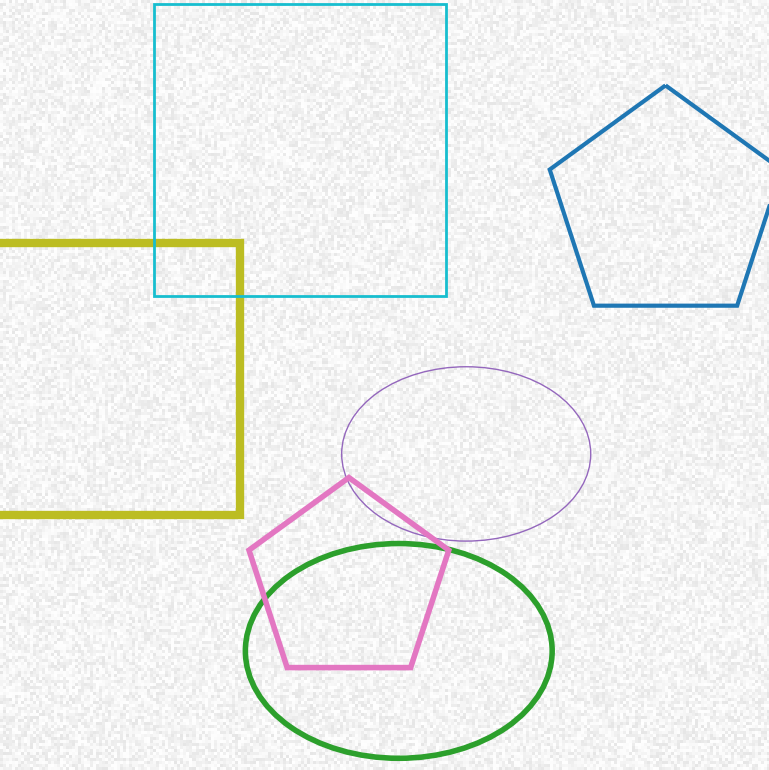[{"shape": "pentagon", "thickness": 1.5, "radius": 0.79, "center": [0.864, 0.731]}, {"shape": "oval", "thickness": 2, "radius": 1.0, "center": [0.518, 0.155]}, {"shape": "oval", "thickness": 0.5, "radius": 0.81, "center": [0.605, 0.411]}, {"shape": "pentagon", "thickness": 2, "radius": 0.68, "center": [0.453, 0.243]}, {"shape": "square", "thickness": 3, "radius": 0.89, "center": [0.134, 0.508]}, {"shape": "square", "thickness": 1, "radius": 0.95, "center": [0.39, 0.806]}]